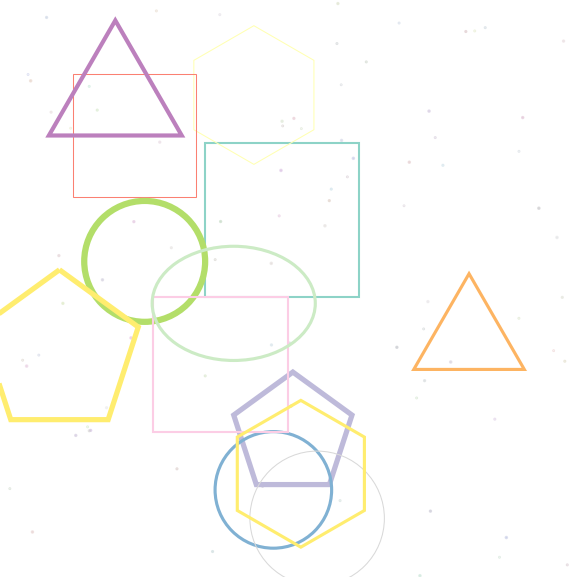[{"shape": "square", "thickness": 1, "radius": 0.67, "center": [0.488, 0.619]}, {"shape": "hexagon", "thickness": 0.5, "radius": 0.6, "center": [0.44, 0.835]}, {"shape": "pentagon", "thickness": 2.5, "radius": 0.54, "center": [0.507, 0.247]}, {"shape": "square", "thickness": 0.5, "radius": 0.53, "center": [0.232, 0.764]}, {"shape": "circle", "thickness": 1.5, "radius": 0.5, "center": [0.473, 0.151]}, {"shape": "triangle", "thickness": 1.5, "radius": 0.55, "center": [0.812, 0.415]}, {"shape": "circle", "thickness": 3, "radius": 0.52, "center": [0.251, 0.547]}, {"shape": "square", "thickness": 1, "radius": 0.58, "center": [0.382, 0.368]}, {"shape": "circle", "thickness": 0.5, "radius": 0.58, "center": [0.549, 0.102]}, {"shape": "triangle", "thickness": 2, "radius": 0.66, "center": [0.2, 0.831]}, {"shape": "oval", "thickness": 1.5, "radius": 0.71, "center": [0.405, 0.474]}, {"shape": "pentagon", "thickness": 2.5, "radius": 0.72, "center": [0.103, 0.389]}, {"shape": "hexagon", "thickness": 1.5, "radius": 0.64, "center": [0.521, 0.179]}]